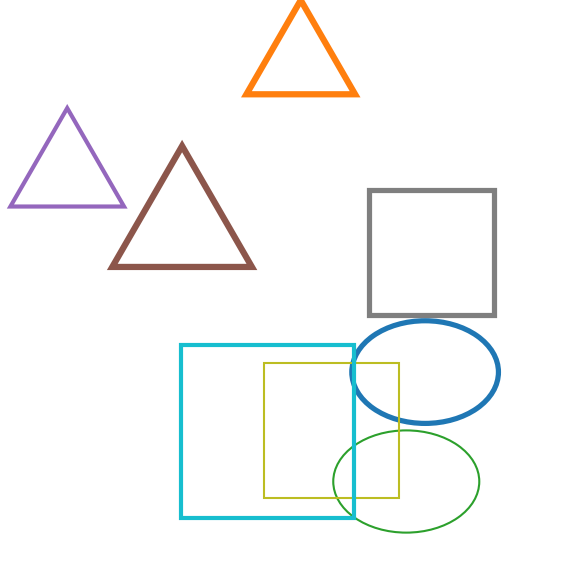[{"shape": "oval", "thickness": 2.5, "radius": 0.63, "center": [0.736, 0.355]}, {"shape": "triangle", "thickness": 3, "radius": 0.54, "center": [0.521, 0.89]}, {"shape": "oval", "thickness": 1, "radius": 0.63, "center": [0.703, 0.165]}, {"shape": "triangle", "thickness": 2, "radius": 0.57, "center": [0.116, 0.698]}, {"shape": "triangle", "thickness": 3, "radius": 0.7, "center": [0.315, 0.607]}, {"shape": "square", "thickness": 2.5, "radius": 0.54, "center": [0.747, 0.562]}, {"shape": "square", "thickness": 1, "radius": 0.58, "center": [0.574, 0.254]}, {"shape": "square", "thickness": 2, "radius": 0.75, "center": [0.463, 0.252]}]